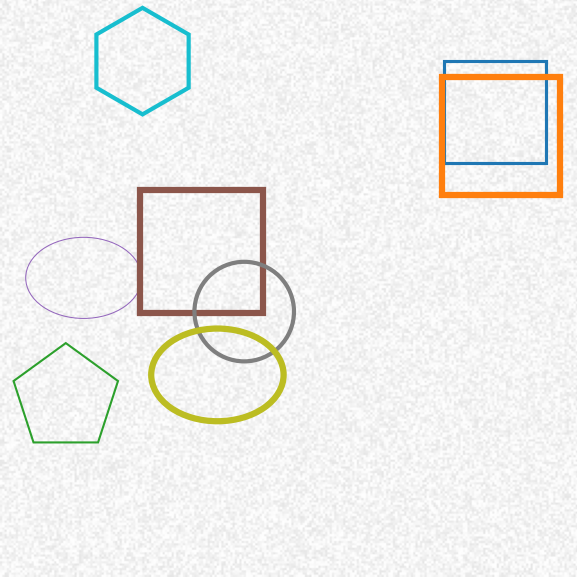[{"shape": "square", "thickness": 1.5, "radius": 0.44, "center": [0.857, 0.805]}, {"shape": "square", "thickness": 3, "radius": 0.51, "center": [0.867, 0.763]}, {"shape": "pentagon", "thickness": 1, "radius": 0.48, "center": [0.114, 0.31]}, {"shape": "oval", "thickness": 0.5, "radius": 0.5, "center": [0.145, 0.518]}, {"shape": "square", "thickness": 3, "radius": 0.53, "center": [0.348, 0.564]}, {"shape": "circle", "thickness": 2, "radius": 0.43, "center": [0.423, 0.46]}, {"shape": "oval", "thickness": 3, "radius": 0.57, "center": [0.376, 0.35]}, {"shape": "hexagon", "thickness": 2, "radius": 0.46, "center": [0.247, 0.893]}]